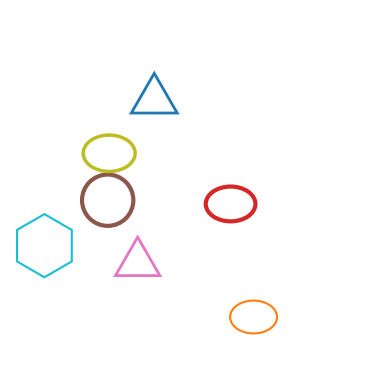[{"shape": "triangle", "thickness": 2, "radius": 0.34, "center": [0.401, 0.741]}, {"shape": "oval", "thickness": 1.5, "radius": 0.3, "center": [0.659, 0.177]}, {"shape": "oval", "thickness": 3, "radius": 0.32, "center": [0.599, 0.47]}, {"shape": "circle", "thickness": 3, "radius": 0.33, "center": [0.28, 0.48]}, {"shape": "triangle", "thickness": 2, "radius": 0.33, "center": [0.358, 0.317]}, {"shape": "oval", "thickness": 2.5, "radius": 0.34, "center": [0.284, 0.602]}, {"shape": "hexagon", "thickness": 1.5, "radius": 0.41, "center": [0.115, 0.362]}]